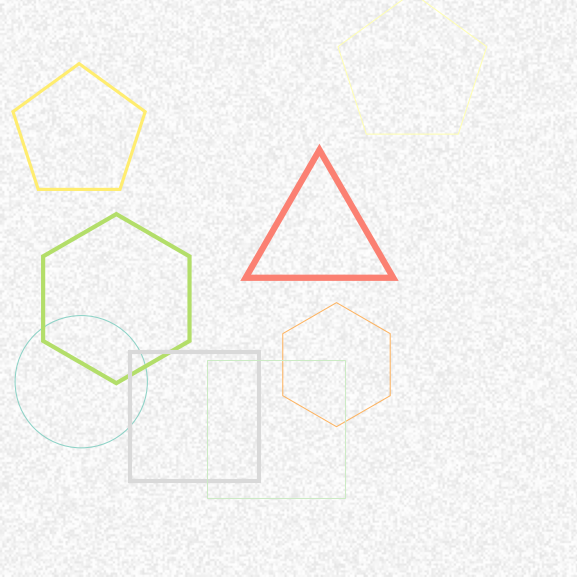[{"shape": "circle", "thickness": 0.5, "radius": 0.57, "center": [0.141, 0.338]}, {"shape": "pentagon", "thickness": 0.5, "radius": 0.68, "center": [0.714, 0.876]}, {"shape": "triangle", "thickness": 3, "radius": 0.74, "center": [0.553, 0.592]}, {"shape": "hexagon", "thickness": 0.5, "radius": 0.54, "center": [0.583, 0.368]}, {"shape": "hexagon", "thickness": 2, "radius": 0.73, "center": [0.201, 0.482]}, {"shape": "square", "thickness": 2, "radius": 0.56, "center": [0.337, 0.278]}, {"shape": "square", "thickness": 0.5, "radius": 0.6, "center": [0.478, 0.256]}, {"shape": "pentagon", "thickness": 1.5, "radius": 0.6, "center": [0.137, 0.769]}]